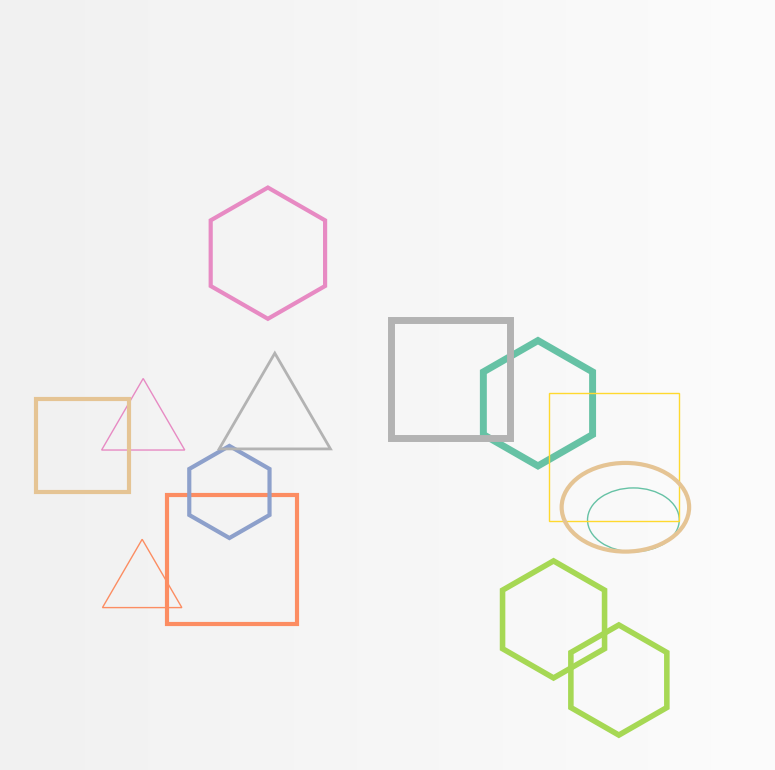[{"shape": "oval", "thickness": 0.5, "radius": 0.3, "center": [0.817, 0.325]}, {"shape": "hexagon", "thickness": 2.5, "radius": 0.41, "center": [0.694, 0.476]}, {"shape": "triangle", "thickness": 0.5, "radius": 0.3, "center": [0.183, 0.24]}, {"shape": "square", "thickness": 1.5, "radius": 0.42, "center": [0.299, 0.273]}, {"shape": "hexagon", "thickness": 1.5, "radius": 0.3, "center": [0.296, 0.361]}, {"shape": "hexagon", "thickness": 1.5, "radius": 0.43, "center": [0.346, 0.671]}, {"shape": "triangle", "thickness": 0.5, "radius": 0.31, "center": [0.185, 0.447]}, {"shape": "hexagon", "thickness": 2, "radius": 0.36, "center": [0.799, 0.117]}, {"shape": "hexagon", "thickness": 2, "radius": 0.38, "center": [0.714, 0.196]}, {"shape": "square", "thickness": 0.5, "radius": 0.42, "center": [0.792, 0.407]}, {"shape": "oval", "thickness": 1.5, "radius": 0.41, "center": [0.807, 0.341]}, {"shape": "square", "thickness": 1.5, "radius": 0.3, "center": [0.106, 0.422]}, {"shape": "triangle", "thickness": 1, "radius": 0.41, "center": [0.355, 0.458]}, {"shape": "square", "thickness": 2.5, "radius": 0.38, "center": [0.582, 0.508]}]